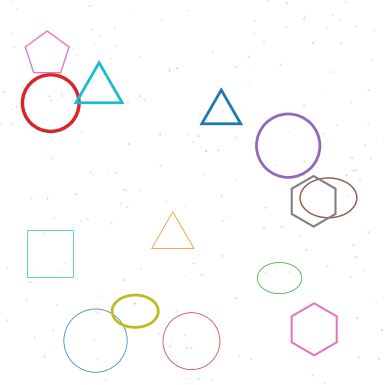[{"shape": "triangle", "thickness": 2, "radius": 0.29, "center": [0.575, 0.708]}, {"shape": "circle", "thickness": 0.5, "radius": 0.41, "center": [0.248, 0.115]}, {"shape": "triangle", "thickness": 0.5, "radius": 0.32, "center": [0.449, 0.386]}, {"shape": "oval", "thickness": 0.5, "radius": 0.29, "center": [0.726, 0.278]}, {"shape": "circle", "thickness": 0.5, "radius": 0.37, "center": [0.497, 0.114]}, {"shape": "circle", "thickness": 2.5, "radius": 0.37, "center": [0.132, 0.732]}, {"shape": "circle", "thickness": 2, "radius": 0.41, "center": [0.749, 0.622]}, {"shape": "oval", "thickness": 1, "radius": 0.37, "center": [0.853, 0.486]}, {"shape": "pentagon", "thickness": 1, "radius": 0.3, "center": [0.123, 0.86]}, {"shape": "hexagon", "thickness": 1.5, "radius": 0.34, "center": [0.816, 0.145]}, {"shape": "hexagon", "thickness": 1.5, "radius": 0.33, "center": [0.815, 0.477]}, {"shape": "oval", "thickness": 2, "radius": 0.3, "center": [0.351, 0.192]}, {"shape": "square", "thickness": 0.5, "radius": 0.3, "center": [0.13, 0.341]}, {"shape": "triangle", "thickness": 2, "radius": 0.35, "center": [0.257, 0.768]}]